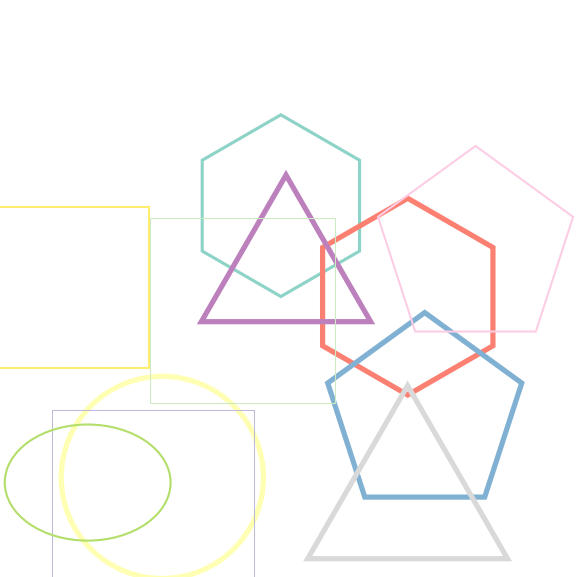[{"shape": "hexagon", "thickness": 1.5, "radius": 0.79, "center": [0.486, 0.643]}, {"shape": "circle", "thickness": 2.5, "radius": 0.88, "center": [0.281, 0.172]}, {"shape": "square", "thickness": 0.5, "radius": 0.87, "center": [0.265, 0.116]}, {"shape": "hexagon", "thickness": 2.5, "radius": 0.85, "center": [0.706, 0.485]}, {"shape": "pentagon", "thickness": 2.5, "radius": 0.88, "center": [0.735, 0.281]}, {"shape": "oval", "thickness": 1, "radius": 0.72, "center": [0.152, 0.164]}, {"shape": "pentagon", "thickness": 1, "radius": 0.89, "center": [0.823, 0.569]}, {"shape": "triangle", "thickness": 2.5, "radius": 1.0, "center": [0.706, 0.132]}, {"shape": "triangle", "thickness": 2.5, "radius": 0.85, "center": [0.495, 0.527]}, {"shape": "square", "thickness": 0.5, "radius": 0.8, "center": [0.42, 0.461]}, {"shape": "square", "thickness": 1, "radius": 0.7, "center": [0.119, 0.501]}]